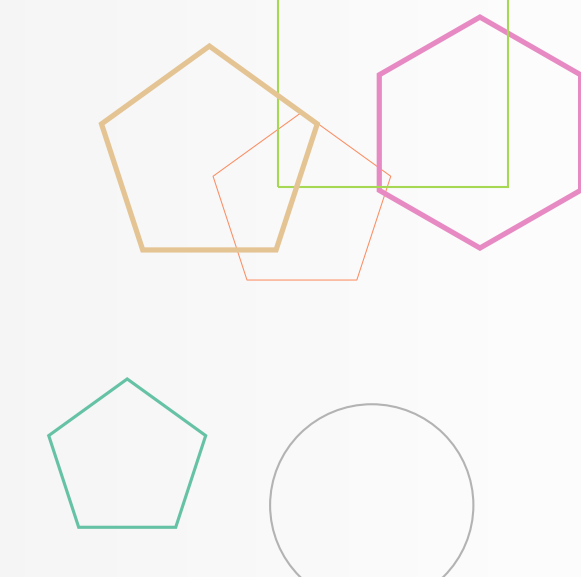[{"shape": "pentagon", "thickness": 1.5, "radius": 0.71, "center": [0.219, 0.201]}, {"shape": "pentagon", "thickness": 0.5, "radius": 0.8, "center": [0.519, 0.644]}, {"shape": "hexagon", "thickness": 2.5, "radius": 1.0, "center": [0.826, 0.77]}, {"shape": "square", "thickness": 1, "radius": 0.99, "center": [0.676, 0.874]}, {"shape": "pentagon", "thickness": 2.5, "radius": 0.98, "center": [0.36, 0.724]}, {"shape": "circle", "thickness": 1, "radius": 0.87, "center": [0.64, 0.124]}]